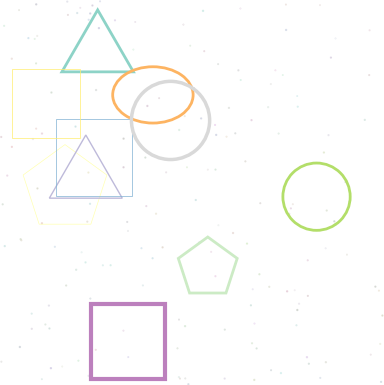[{"shape": "triangle", "thickness": 2, "radius": 0.54, "center": [0.254, 0.867]}, {"shape": "pentagon", "thickness": 0.5, "radius": 0.57, "center": [0.169, 0.51]}, {"shape": "triangle", "thickness": 1, "radius": 0.55, "center": [0.223, 0.54]}, {"shape": "square", "thickness": 0.5, "radius": 0.49, "center": [0.244, 0.591]}, {"shape": "oval", "thickness": 2, "radius": 0.52, "center": [0.397, 0.754]}, {"shape": "circle", "thickness": 2, "radius": 0.44, "center": [0.822, 0.489]}, {"shape": "circle", "thickness": 2.5, "radius": 0.51, "center": [0.443, 0.687]}, {"shape": "square", "thickness": 3, "radius": 0.49, "center": [0.333, 0.114]}, {"shape": "pentagon", "thickness": 2, "radius": 0.4, "center": [0.54, 0.304]}, {"shape": "square", "thickness": 0.5, "radius": 0.45, "center": [0.12, 0.732]}]